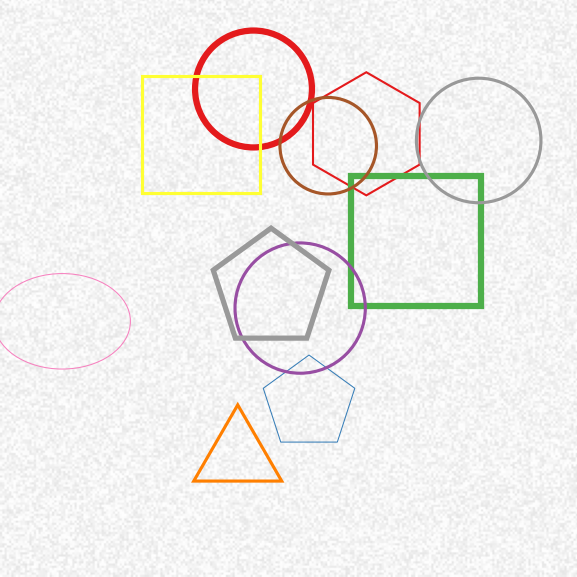[{"shape": "circle", "thickness": 3, "radius": 0.51, "center": [0.439, 0.845]}, {"shape": "hexagon", "thickness": 1, "radius": 0.53, "center": [0.634, 0.767]}, {"shape": "pentagon", "thickness": 0.5, "radius": 0.42, "center": [0.535, 0.301]}, {"shape": "square", "thickness": 3, "radius": 0.56, "center": [0.721, 0.581]}, {"shape": "circle", "thickness": 1.5, "radius": 0.56, "center": [0.52, 0.466]}, {"shape": "triangle", "thickness": 1.5, "radius": 0.44, "center": [0.412, 0.21]}, {"shape": "square", "thickness": 1.5, "radius": 0.51, "center": [0.348, 0.766]}, {"shape": "circle", "thickness": 1.5, "radius": 0.42, "center": [0.568, 0.747]}, {"shape": "oval", "thickness": 0.5, "radius": 0.59, "center": [0.108, 0.443]}, {"shape": "circle", "thickness": 1.5, "radius": 0.54, "center": [0.829, 0.756]}, {"shape": "pentagon", "thickness": 2.5, "radius": 0.53, "center": [0.469, 0.499]}]